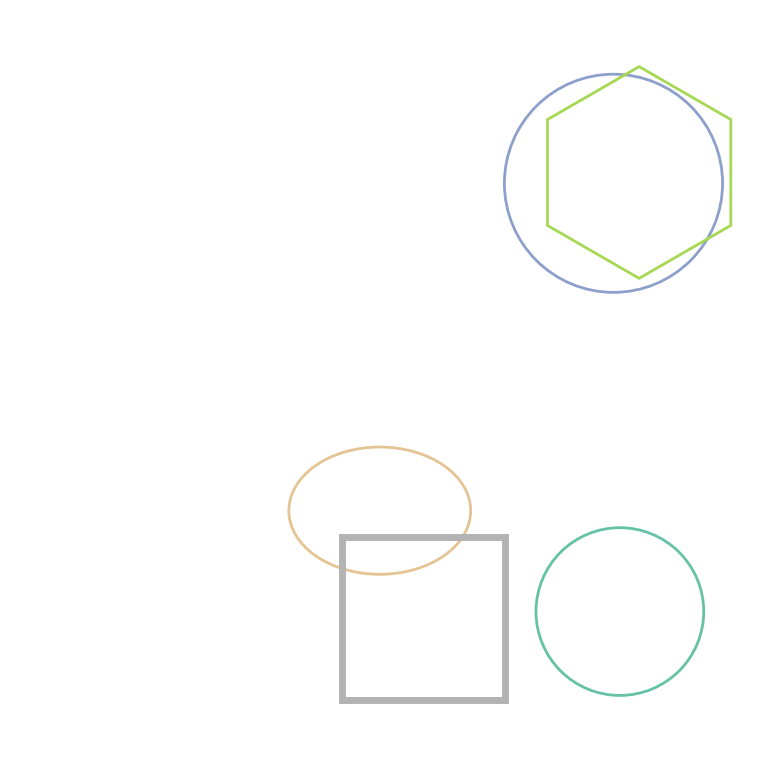[{"shape": "circle", "thickness": 1, "radius": 0.54, "center": [0.805, 0.206]}, {"shape": "circle", "thickness": 1, "radius": 0.71, "center": [0.797, 0.762]}, {"shape": "hexagon", "thickness": 1, "radius": 0.69, "center": [0.83, 0.776]}, {"shape": "oval", "thickness": 1, "radius": 0.59, "center": [0.493, 0.337]}, {"shape": "square", "thickness": 2.5, "radius": 0.53, "center": [0.55, 0.197]}]